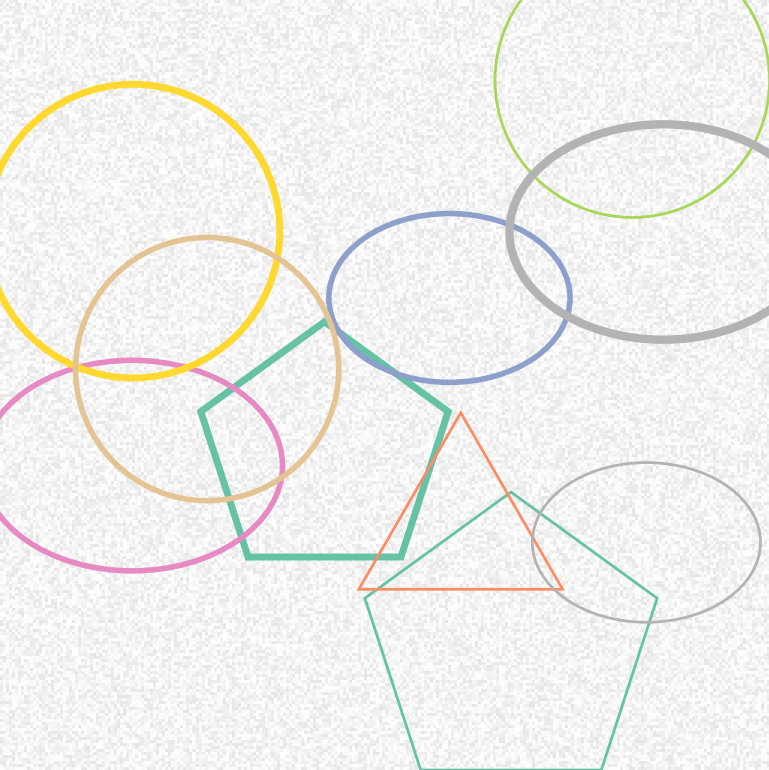[{"shape": "pentagon", "thickness": 1, "radius": 1.0, "center": [0.664, 0.161]}, {"shape": "pentagon", "thickness": 2.5, "radius": 0.84, "center": [0.421, 0.413]}, {"shape": "triangle", "thickness": 1, "radius": 0.76, "center": [0.598, 0.311]}, {"shape": "oval", "thickness": 2, "radius": 0.78, "center": [0.584, 0.613]}, {"shape": "oval", "thickness": 2, "radius": 0.98, "center": [0.172, 0.395]}, {"shape": "circle", "thickness": 1, "radius": 0.89, "center": [0.821, 0.896]}, {"shape": "circle", "thickness": 2.5, "radius": 0.95, "center": [0.173, 0.7]}, {"shape": "circle", "thickness": 2, "radius": 0.85, "center": [0.269, 0.521]}, {"shape": "oval", "thickness": 3, "radius": 1.0, "center": [0.861, 0.699]}, {"shape": "oval", "thickness": 1, "radius": 0.74, "center": [0.839, 0.296]}]